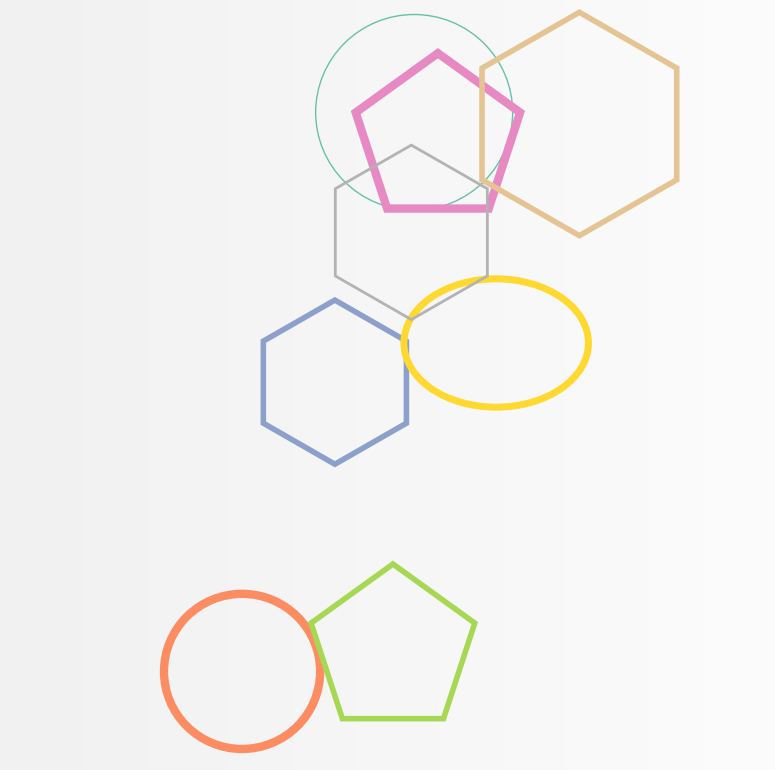[{"shape": "circle", "thickness": 0.5, "radius": 0.64, "center": [0.534, 0.854]}, {"shape": "circle", "thickness": 3, "radius": 0.5, "center": [0.312, 0.128]}, {"shape": "hexagon", "thickness": 2, "radius": 0.53, "center": [0.432, 0.504]}, {"shape": "pentagon", "thickness": 3, "radius": 0.56, "center": [0.565, 0.819]}, {"shape": "pentagon", "thickness": 2, "radius": 0.56, "center": [0.507, 0.156]}, {"shape": "oval", "thickness": 2.5, "radius": 0.6, "center": [0.64, 0.555]}, {"shape": "hexagon", "thickness": 2, "radius": 0.73, "center": [0.748, 0.839]}, {"shape": "hexagon", "thickness": 1, "radius": 0.57, "center": [0.531, 0.698]}]